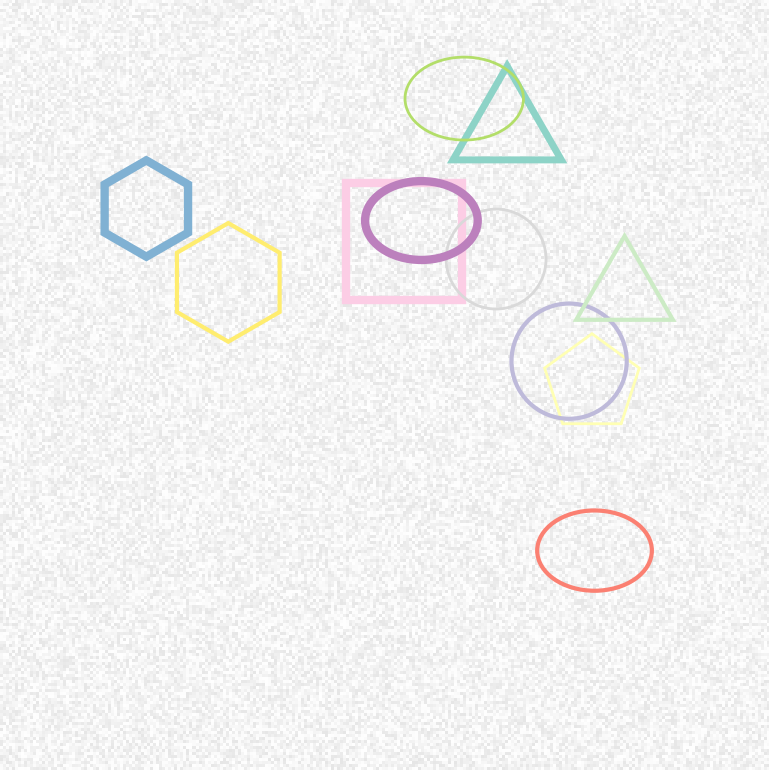[{"shape": "triangle", "thickness": 2.5, "radius": 0.41, "center": [0.659, 0.833]}, {"shape": "pentagon", "thickness": 1, "radius": 0.32, "center": [0.769, 0.502]}, {"shape": "circle", "thickness": 1.5, "radius": 0.37, "center": [0.739, 0.531]}, {"shape": "oval", "thickness": 1.5, "radius": 0.37, "center": [0.772, 0.285]}, {"shape": "hexagon", "thickness": 3, "radius": 0.31, "center": [0.19, 0.729]}, {"shape": "oval", "thickness": 1, "radius": 0.38, "center": [0.603, 0.872]}, {"shape": "square", "thickness": 3, "radius": 0.38, "center": [0.525, 0.686]}, {"shape": "circle", "thickness": 1, "radius": 0.32, "center": [0.644, 0.664]}, {"shape": "oval", "thickness": 3, "radius": 0.37, "center": [0.547, 0.714]}, {"shape": "triangle", "thickness": 1.5, "radius": 0.36, "center": [0.811, 0.621]}, {"shape": "hexagon", "thickness": 1.5, "radius": 0.38, "center": [0.296, 0.633]}]